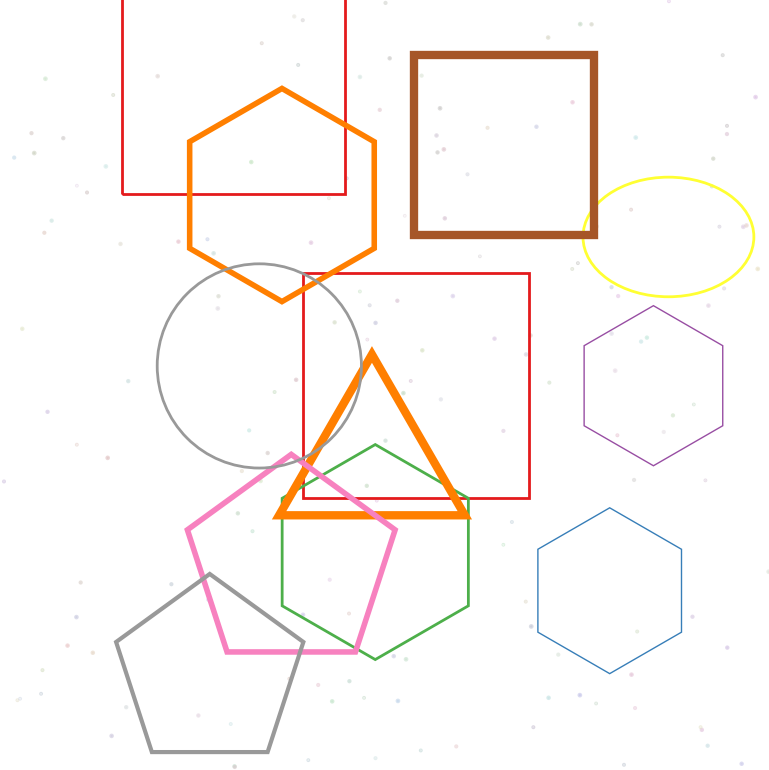[{"shape": "square", "thickness": 1, "radius": 0.73, "center": [0.54, 0.5]}, {"shape": "square", "thickness": 1, "radius": 0.72, "center": [0.303, 0.893]}, {"shape": "hexagon", "thickness": 0.5, "radius": 0.54, "center": [0.792, 0.233]}, {"shape": "hexagon", "thickness": 1, "radius": 0.7, "center": [0.487, 0.283]}, {"shape": "hexagon", "thickness": 0.5, "radius": 0.52, "center": [0.849, 0.499]}, {"shape": "hexagon", "thickness": 2, "radius": 0.69, "center": [0.366, 0.747]}, {"shape": "triangle", "thickness": 3, "radius": 0.7, "center": [0.483, 0.4]}, {"shape": "oval", "thickness": 1, "radius": 0.55, "center": [0.868, 0.692]}, {"shape": "square", "thickness": 3, "radius": 0.58, "center": [0.654, 0.812]}, {"shape": "pentagon", "thickness": 2, "radius": 0.71, "center": [0.378, 0.268]}, {"shape": "circle", "thickness": 1, "radius": 0.66, "center": [0.337, 0.525]}, {"shape": "pentagon", "thickness": 1.5, "radius": 0.64, "center": [0.272, 0.127]}]